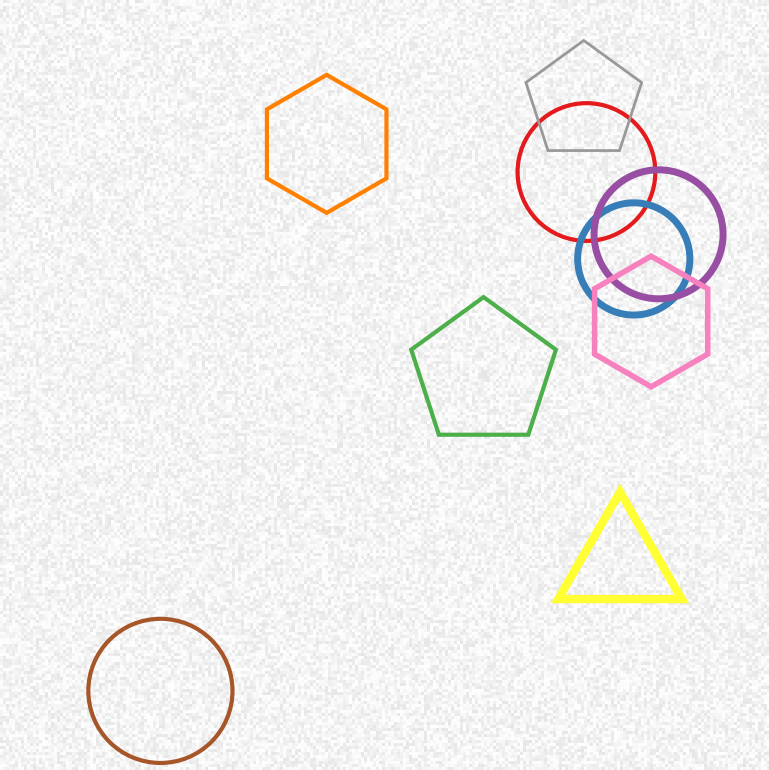[{"shape": "circle", "thickness": 1.5, "radius": 0.45, "center": [0.762, 0.777]}, {"shape": "circle", "thickness": 2.5, "radius": 0.36, "center": [0.823, 0.664]}, {"shape": "pentagon", "thickness": 1.5, "radius": 0.49, "center": [0.628, 0.515]}, {"shape": "circle", "thickness": 2.5, "radius": 0.42, "center": [0.855, 0.696]}, {"shape": "hexagon", "thickness": 1.5, "radius": 0.45, "center": [0.424, 0.813]}, {"shape": "triangle", "thickness": 3, "radius": 0.46, "center": [0.805, 0.268]}, {"shape": "circle", "thickness": 1.5, "radius": 0.47, "center": [0.208, 0.103]}, {"shape": "hexagon", "thickness": 2, "radius": 0.42, "center": [0.846, 0.583]}, {"shape": "pentagon", "thickness": 1, "radius": 0.4, "center": [0.758, 0.868]}]